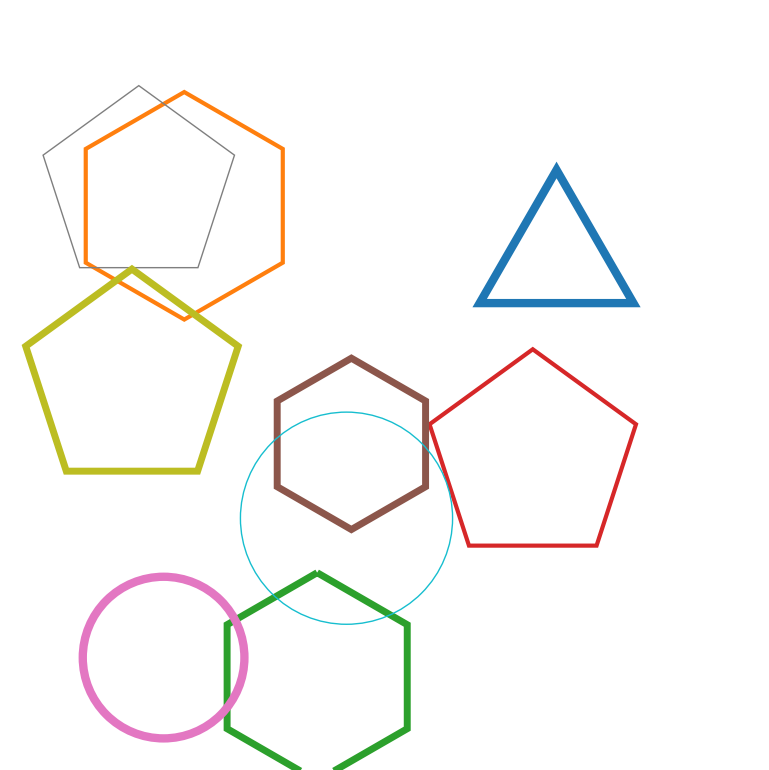[{"shape": "triangle", "thickness": 3, "radius": 0.58, "center": [0.723, 0.664]}, {"shape": "hexagon", "thickness": 1.5, "radius": 0.74, "center": [0.239, 0.733]}, {"shape": "hexagon", "thickness": 2.5, "radius": 0.68, "center": [0.412, 0.121]}, {"shape": "pentagon", "thickness": 1.5, "radius": 0.7, "center": [0.692, 0.405]}, {"shape": "hexagon", "thickness": 2.5, "radius": 0.56, "center": [0.456, 0.424]}, {"shape": "circle", "thickness": 3, "radius": 0.52, "center": [0.212, 0.146]}, {"shape": "pentagon", "thickness": 0.5, "radius": 0.65, "center": [0.18, 0.758]}, {"shape": "pentagon", "thickness": 2.5, "radius": 0.73, "center": [0.171, 0.505]}, {"shape": "circle", "thickness": 0.5, "radius": 0.69, "center": [0.45, 0.327]}]